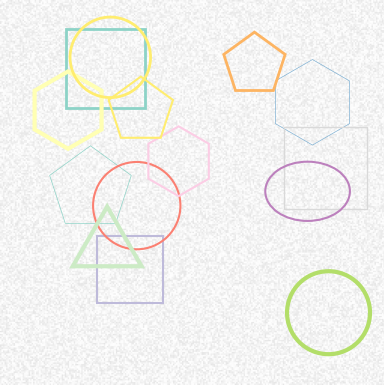[{"shape": "pentagon", "thickness": 0.5, "radius": 0.56, "center": [0.235, 0.51]}, {"shape": "square", "thickness": 2, "radius": 0.51, "center": [0.274, 0.821]}, {"shape": "hexagon", "thickness": 3, "radius": 0.5, "center": [0.177, 0.714]}, {"shape": "square", "thickness": 1.5, "radius": 0.43, "center": [0.338, 0.3]}, {"shape": "circle", "thickness": 1.5, "radius": 0.57, "center": [0.355, 0.466]}, {"shape": "hexagon", "thickness": 0.5, "radius": 0.56, "center": [0.812, 0.734]}, {"shape": "pentagon", "thickness": 2, "radius": 0.42, "center": [0.661, 0.833]}, {"shape": "circle", "thickness": 3, "radius": 0.54, "center": [0.853, 0.188]}, {"shape": "hexagon", "thickness": 1.5, "radius": 0.45, "center": [0.464, 0.581]}, {"shape": "square", "thickness": 1, "radius": 0.54, "center": [0.845, 0.564]}, {"shape": "oval", "thickness": 1.5, "radius": 0.55, "center": [0.799, 0.503]}, {"shape": "triangle", "thickness": 3, "radius": 0.52, "center": [0.278, 0.36]}, {"shape": "circle", "thickness": 2, "radius": 0.52, "center": [0.287, 0.851]}, {"shape": "pentagon", "thickness": 1.5, "radius": 0.44, "center": [0.366, 0.713]}]